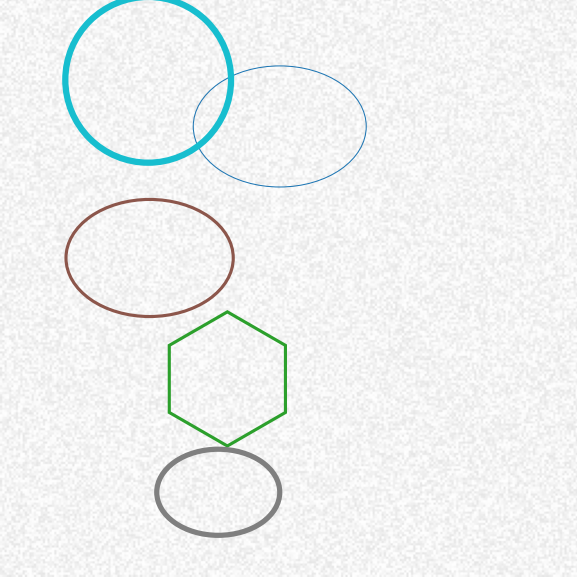[{"shape": "oval", "thickness": 0.5, "radius": 0.75, "center": [0.484, 0.78]}, {"shape": "hexagon", "thickness": 1.5, "radius": 0.58, "center": [0.394, 0.343]}, {"shape": "oval", "thickness": 1.5, "radius": 0.72, "center": [0.259, 0.552]}, {"shape": "oval", "thickness": 2.5, "radius": 0.53, "center": [0.378, 0.147]}, {"shape": "circle", "thickness": 3, "radius": 0.72, "center": [0.257, 0.861]}]